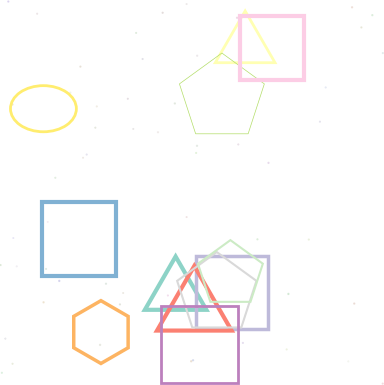[{"shape": "triangle", "thickness": 3, "radius": 0.46, "center": [0.456, 0.241]}, {"shape": "triangle", "thickness": 2, "radius": 0.45, "center": [0.637, 0.882]}, {"shape": "square", "thickness": 2.5, "radius": 0.47, "center": [0.603, 0.239]}, {"shape": "triangle", "thickness": 3, "radius": 0.56, "center": [0.505, 0.197]}, {"shape": "square", "thickness": 3, "radius": 0.48, "center": [0.206, 0.379]}, {"shape": "hexagon", "thickness": 2.5, "radius": 0.41, "center": [0.262, 0.138]}, {"shape": "pentagon", "thickness": 0.5, "radius": 0.58, "center": [0.576, 0.746]}, {"shape": "square", "thickness": 3, "radius": 0.41, "center": [0.706, 0.875]}, {"shape": "pentagon", "thickness": 1.5, "radius": 0.54, "center": [0.563, 0.237]}, {"shape": "square", "thickness": 2, "radius": 0.5, "center": [0.517, 0.104]}, {"shape": "pentagon", "thickness": 1.5, "radius": 0.44, "center": [0.598, 0.288]}, {"shape": "oval", "thickness": 2, "radius": 0.43, "center": [0.113, 0.718]}]